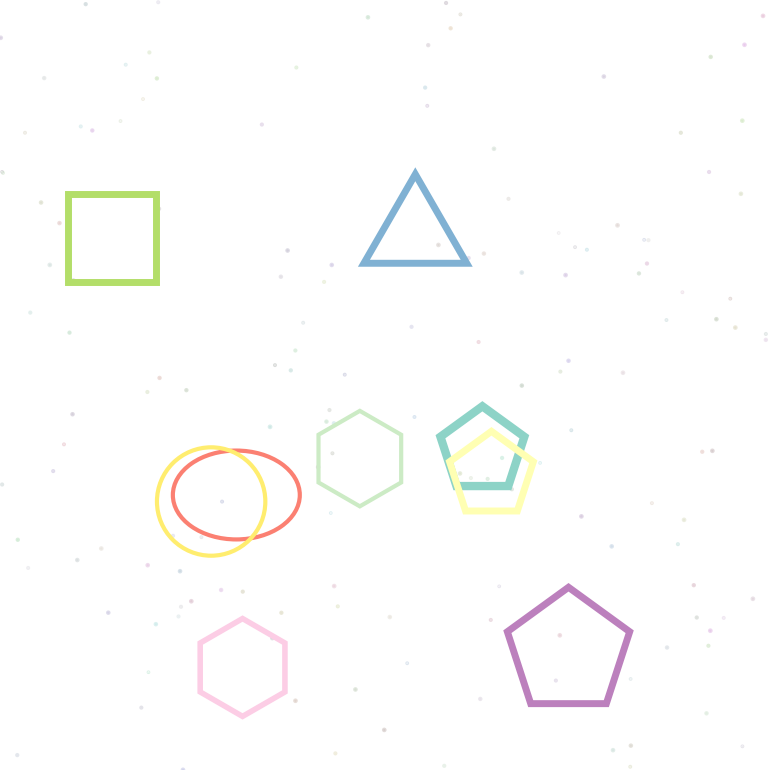[{"shape": "pentagon", "thickness": 3, "radius": 0.29, "center": [0.626, 0.415]}, {"shape": "pentagon", "thickness": 2.5, "radius": 0.29, "center": [0.638, 0.383]}, {"shape": "oval", "thickness": 1.5, "radius": 0.41, "center": [0.307, 0.357]}, {"shape": "triangle", "thickness": 2.5, "radius": 0.39, "center": [0.539, 0.697]}, {"shape": "square", "thickness": 2.5, "radius": 0.29, "center": [0.146, 0.691]}, {"shape": "hexagon", "thickness": 2, "radius": 0.32, "center": [0.315, 0.133]}, {"shape": "pentagon", "thickness": 2.5, "radius": 0.42, "center": [0.738, 0.154]}, {"shape": "hexagon", "thickness": 1.5, "radius": 0.31, "center": [0.467, 0.404]}, {"shape": "circle", "thickness": 1.5, "radius": 0.35, "center": [0.274, 0.349]}]